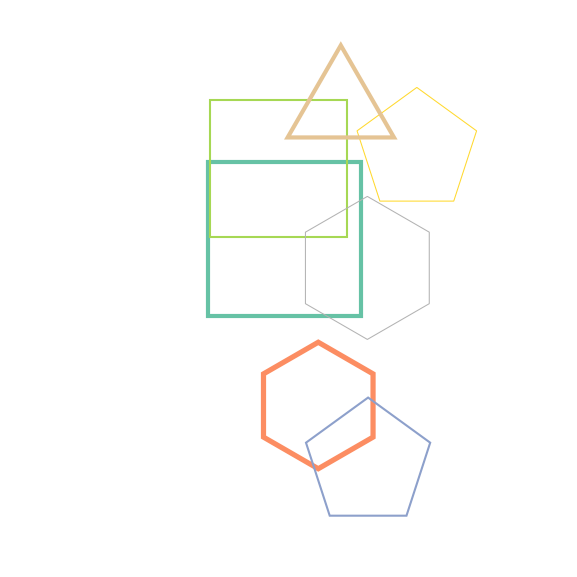[{"shape": "square", "thickness": 2, "radius": 0.67, "center": [0.493, 0.585]}, {"shape": "hexagon", "thickness": 2.5, "radius": 0.55, "center": [0.551, 0.297]}, {"shape": "pentagon", "thickness": 1, "radius": 0.57, "center": [0.637, 0.198]}, {"shape": "square", "thickness": 1, "radius": 0.59, "center": [0.482, 0.708]}, {"shape": "pentagon", "thickness": 0.5, "radius": 0.54, "center": [0.722, 0.739]}, {"shape": "triangle", "thickness": 2, "radius": 0.53, "center": [0.59, 0.814]}, {"shape": "hexagon", "thickness": 0.5, "radius": 0.62, "center": [0.636, 0.535]}]